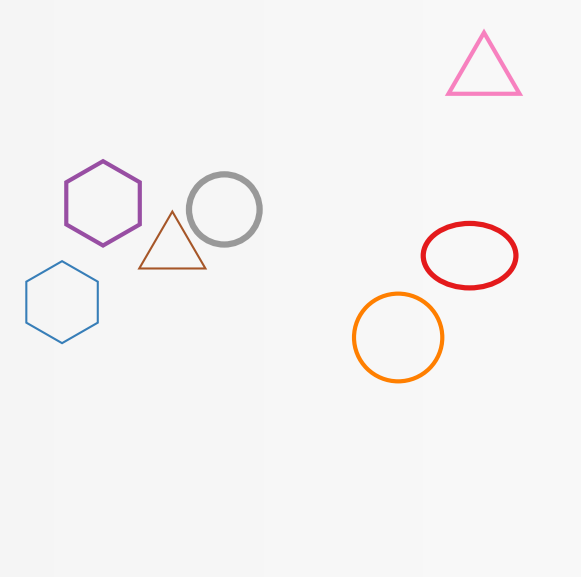[{"shape": "oval", "thickness": 2.5, "radius": 0.4, "center": [0.808, 0.556]}, {"shape": "hexagon", "thickness": 1, "radius": 0.35, "center": [0.107, 0.476]}, {"shape": "hexagon", "thickness": 2, "radius": 0.37, "center": [0.177, 0.647]}, {"shape": "circle", "thickness": 2, "radius": 0.38, "center": [0.685, 0.415]}, {"shape": "triangle", "thickness": 1, "radius": 0.33, "center": [0.296, 0.567]}, {"shape": "triangle", "thickness": 2, "radius": 0.35, "center": [0.833, 0.872]}, {"shape": "circle", "thickness": 3, "radius": 0.3, "center": [0.386, 0.636]}]